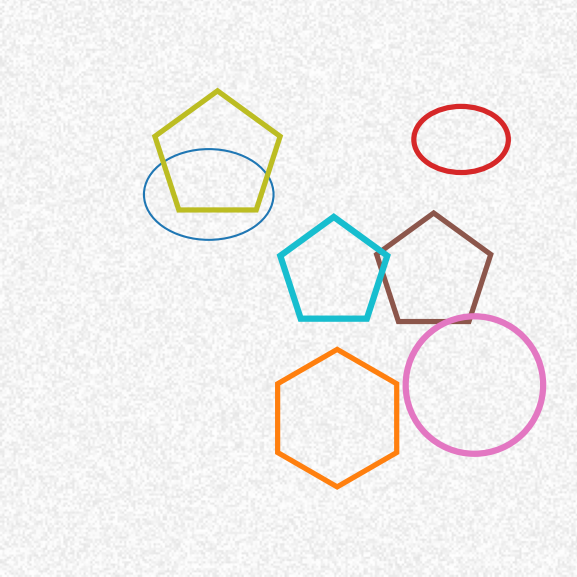[{"shape": "oval", "thickness": 1, "radius": 0.56, "center": [0.361, 0.662]}, {"shape": "hexagon", "thickness": 2.5, "radius": 0.6, "center": [0.584, 0.275]}, {"shape": "oval", "thickness": 2.5, "radius": 0.41, "center": [0.798, 0.758]}, {"shape": "pentagon", "thickness": 2.5, "radius": 0.52, "center": [0.751, 0.526]}, {"shape": "circle", "thickness": 3, "radius": 0.6, "center": [0.822, 0.332]}, {"shape": "pentagon", "thickness": 2.5, "radius": 0.57, "center": [0.377, 0.728]}, {"shape": "pentagon", "thickness": 3, "radius": 0.49, "center": [0.578, 0.526]}]